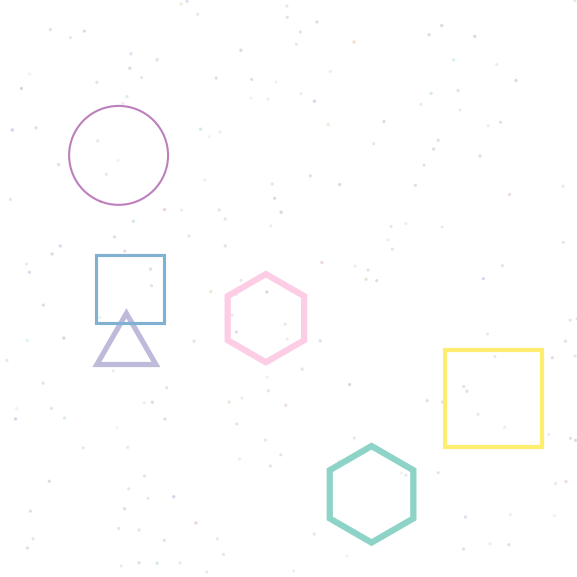[{"shape": "hexagon", "thickness": 3, "radius": 0.42, "center": [0.643, 0.143]}, {"shape": "triangle", "thickness": 2.5, "radius": 0.3, "center": [0.219, 0.397]}, {"shape": "square", "thickness": 1.5, "radius": 0.29, "center": [0.225, 0.498]}, {"shape": "hexagon", "thickness": 3, "radius": 0.38, "center": [0.46, 0.448]}, {"shape": "circle", "thickness": 1, "radius": 0.43, "center": [0.205, 0.73]}, {"shape": "square", "thickness": 2, "radius": 0.42, "center": [0.854, 0.309]}]